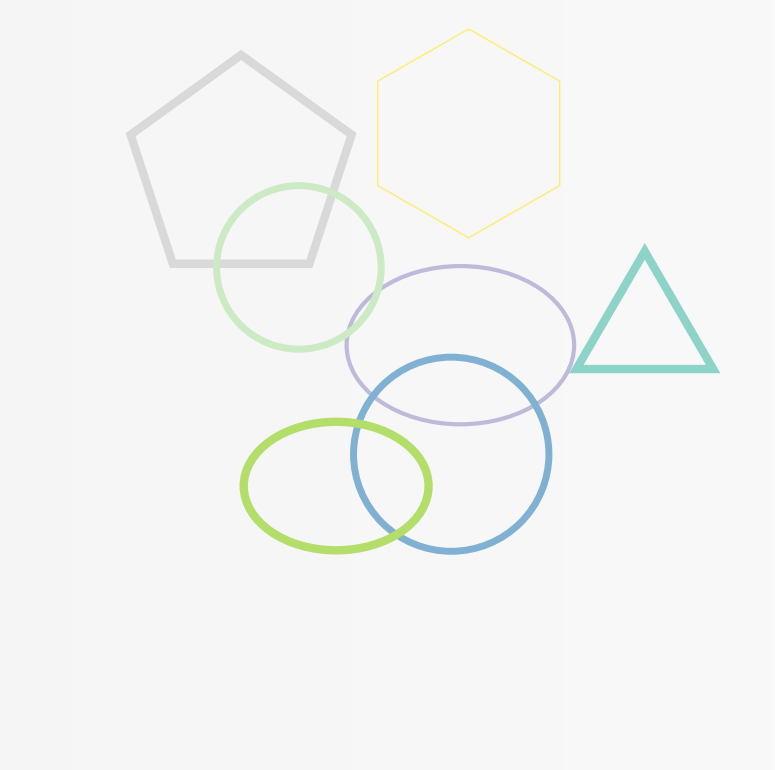[{"shape": "triangle", "thickness": 3, "radius": 0.51, "center": [0.832, 0.572]}, {"shape": "oval", "thickness": 1.5, "radius": 0.73, "center": [0.594, 0.552]}, {"shape": "circle", "thickness": 2.5, "radius": 0.63, "center": [0.582, 0.41]}, {"shape": "oval", "thickness": 3, "radius": 0.6, "center": [0.434, 0.369]}, {"shape": "pentagon", "thickness": 3, "radius": 0.75, "center": [0.311, 0.779]}, {"shape": "circle", "thickness": 2.5, "radius": 0.53, "center": [0.386, 0.653]}, {"shape": "hexagon", "thickness": 0.5, "radius": 0.68, "center": [0.605, 0.827]}]